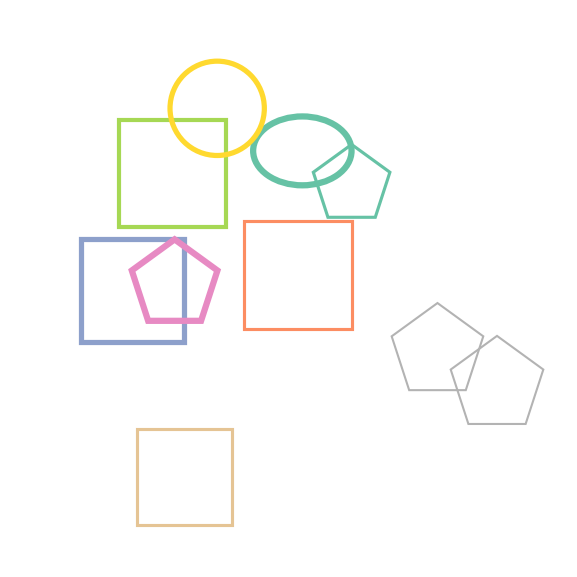[{"shape": "pentagon", "thickness": 1.5, "radius": 0.35, "center": [0.609, 0.679]}, {"shape": "oval", "thickness": 3, "radius": 0.43, "center": [0.524, 0.738]}, {"shape": "square", "thickness": 1.5, "radius": 0.47, "center": [0.516, 0.523]}, {"shape": "square", "thickness": 2.5, "radius": 0.45, "center": [0.23, 0.496]}, {"shape": "pentagon", "thickness": 3, "radius": 0.39, "center": [0.302, 0.507]}, {"shape": "square", "thickness": 2, "radius": 0.47, "center": [0.298, 0.698]}, {"shape": "circle", "thickness": 2.5, "radius": 0.41, "center": [0.376, 0.812]}, {"shape": "square", "thickness": 1.5, "radius": 0.41, "center": [0.32, 0.173]}, {"shape": "pentagon", "thickness": 1, "radius": 0.42, "center": [0.861, 0.333]}, {"shape": "pentagon", "thickness": 1, "radius": 0.42, "center": [0.758, 0.391]}]